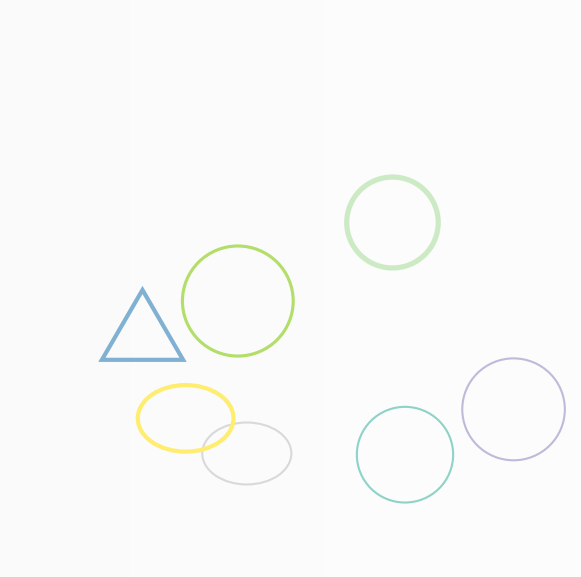[{"shape": "circle", "thickness": 1, "radius": 0.41, "center": [0.697, 0.212]}, {"shape": "circle", "thickness": 1, "radius": 0.44, "center": [0.884, 0.29]}, {"shape": "triangle", "thickness": 2, "radius": 0.4, "center": [0.245, 0.416]}, {"shape": "circle", "thickness": 1.5, "radius": 0.48, "center": [0.409, 0.478]}, {"shape": "oval", "thickness": 1, "radius": 0.38, "center": [0.425, 0.214]}, {"shape": "circle", "thickness": 2.5, "radius": 0.39, "center": [0.675, 0.614]}, {"shape": "oval", "thickness": 2, "radius": 0.41, "center": [0.319, 0.275]}]